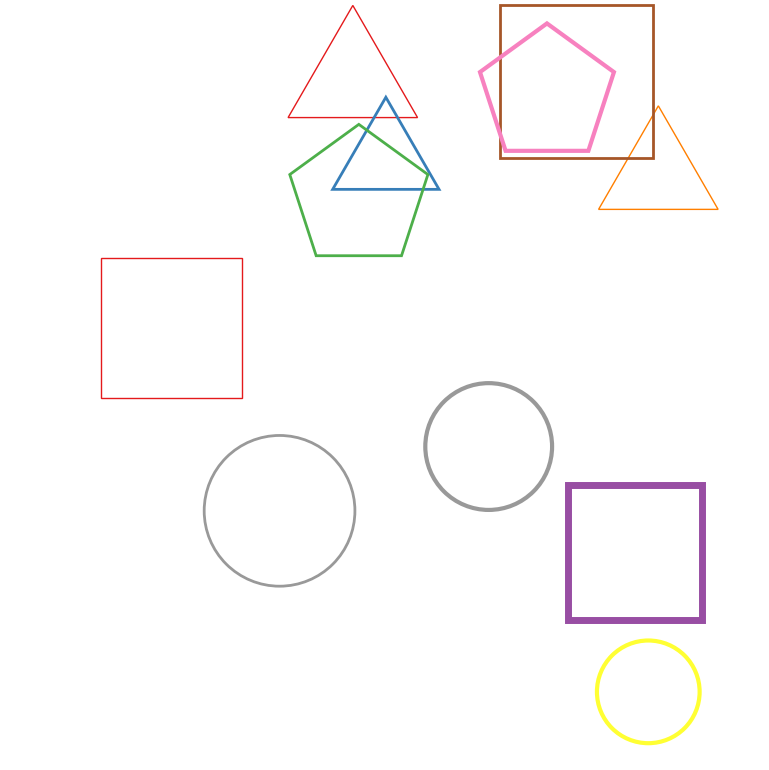[{"shape": "square", "thickness": 0.5, "radius": 0.46, "center": [0.223, 0.574]}, {"shape": "triangle", "thickness": 0.5, "radius": 0.49, "center": [0.458, 0.896]}, {"shape": "triangle", "thickness": 1, "radius": 0.4, "center": [0.501, 0.794]}, {"shape": "pentagon", "thickness": 1, "radius": 0.47, "center": [0.466, 0.744]}, {"shape": "square", "thickness": 2.5, "radius": 0.44, "center": [0.825, 0.283]}, {"shape": "triangle", "thickness": 0.5, "radius": 0.45, "center": [0.855, 0.773]}, {"shape": "circle", "thickness": 1.5, "radius": 0.33, "center": [0.842, 0.101]}, {"shape": "square", "thickness": 1, "radius": 0.5, "center": [0.749, 0.895]}, {"shape": "pentagon", "thickness": 1.5, "radius": 0.46, "center": [0.71, 0.878]}, {"shape": "circle", "thickness": 1, "radius": 0.49, "center": [0.363, 0.337]}, {"shape": "circle", "thickness": 1.5, "radius": 0.41, "center": [0.635, 0.42]}]